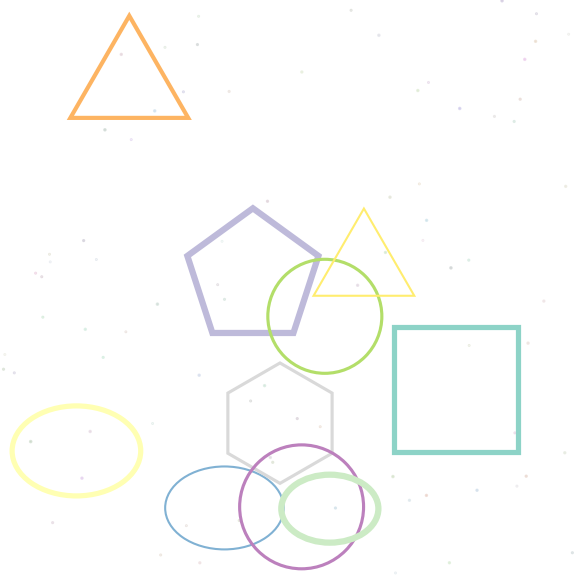[{"shape": "square", "thickness": 2.5, "radius": 0.54, "center": [0.79, 0.325]}, {"shape": "oval", "thickness": 2.5, "radius": 0.56, "center": [0.132, 0.218]}, {"shape": "pentagon", "thickness": 3, "radius": 0.6, "center": [0.438, 0.519]}, {"shape": "oval", "thickness": 1, "radius": 0.51, "center": [0.389, 0.12]}, {"shape": "triangle", "thickness": 2, "radius": 0.59, "center": [0.224, 0.854]}, {"shape": "circle", "thickness": 1.5, "radius": 0.49, "center": [0.562, 0.451]}, {"shape": "hexagon", "thickness": 1.5, "radius": 0.52, "center": [0.485, 0.266]}, {"shape": "circle", "thickness": 1.5, "radius": 0.54, "center": [0.522, 0.121]}, {"shape": "oval", "thickness": 3, "radius": 0.42, "center": [0.571, 0.118]}, {"shape": "triangle", "thickness": 1, "radius": 0.5, "center": [0.63, 0.537]}]